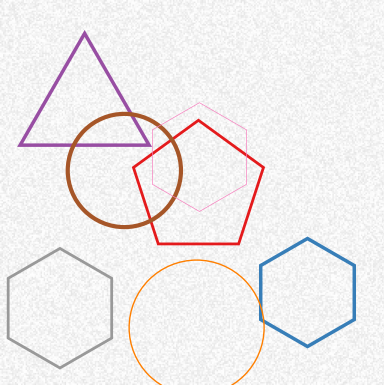[{"shape": "pentagon", "thickness": 2, "radius": 0.89, "center": [0.515, 0.51]}, {"shape": "hexagon", "thickness": 2.5, "radius": 0.7, "center": [0.799, 0.24]}, {"shape": "triangle", "thickness": 2.5, "radius": 0.97, "center": [0.22, 0.72]}, {"shape": "circle", "thickness": 1, "radius": 0.88, "center": [0.511, 0.149]}, {"shape": "circle", "thickness": 3, "radius": 0.74, "center": [0.323, 0.557]}, {"shape": "hexagon", "thickness": 0.5, "radius": 0.71, "center": [0.518, 0.592]}, {"shape": "hexagon", "thickness": 2, "radius": 0.78, "center": [0.156, 0.199]}]